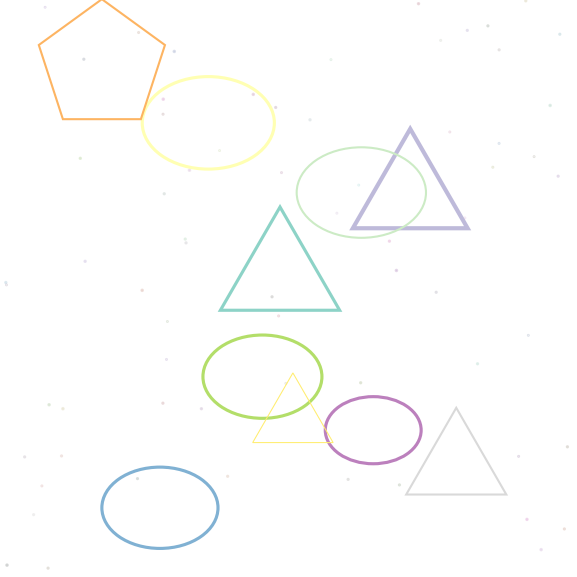[{"shape": "triangle", "thickness": 1.5, "radius": 0.6, "center": [0.485, 0.522]}, {"shape": "oval", "thickness": 1.5, "radius": 0.57, "center": [0.361, 0.786]}, {"shape": "triangle", "thickness": 2, "radius": 0.57, "center": [0.71, 0.661]}, {"shape": "oval", "thickness": 1.5, "radius": 0.5, "center": [0.277, 0.12]}, {"shape": "pentagon", "thickness": 1, "radius": 0.57, "center": [0.176, 0.886]}, {"shape": "oval", "thickness": 1.5, "radius": 0.52, "center": [0.454, 0.347]}, {"shape": "triangle", "thickness": 1, "radius": 0.5, "center": [0.79, 0.193]}, {"shape": "oval", "thickness": 1.5, "radius": 0.42, "center": [0.646, 0.254]}, {"shape": "oval", "thickness": 1, "radius": 0.56, "center": [0.626, 0.666]}, {"shape": "triangle", "thickness": 0.5, "radius": 0.4, "center": [0.507, 0.273]}]